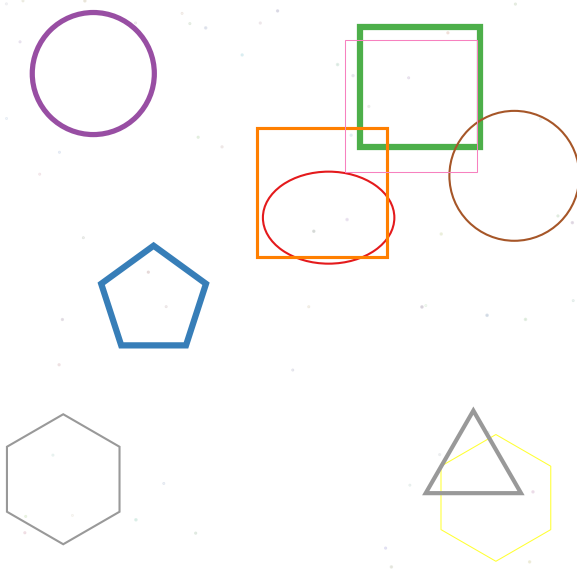[{"shape": "oval", "thickness": 1, "radius": 0.57, "center": [0.569, 0.622]}, {"shape": "pentagon", "thickness": 3, "radius": 0.48, "center": [0.266, 0.478]}, {"shape": "square", "thickness": 3, "radius": 0.52, "center": [0.727, 0.848]}, {"shape": "circle", "thickness": 2.5, "radius": 0.53, "center": [0.162, 0.872]}, {"shape": "square", "thickness": 1.5, "radius": 0.56, "center": [0.557, 0.666]}, {"shape": "hexagon", "thickness": 0.5, "radius": 0.55, "center": [0.859, 0.137]}, {"shape": "circle", "thickness": 1, "radius": 0.56, "center": [0.891, 0.695]}, {"shape": "square", "thickness": 0.5, "radius": 0.57, "center": [0.711, 0.816]}, {"shape": "hexagon", "thickness": 1, "radius": 0.56, "center": [0.109, 0.169]}, {"shape": "triangle", "thickness": 2, "radius": 0.48, "center": [0.82, 0.193]}]